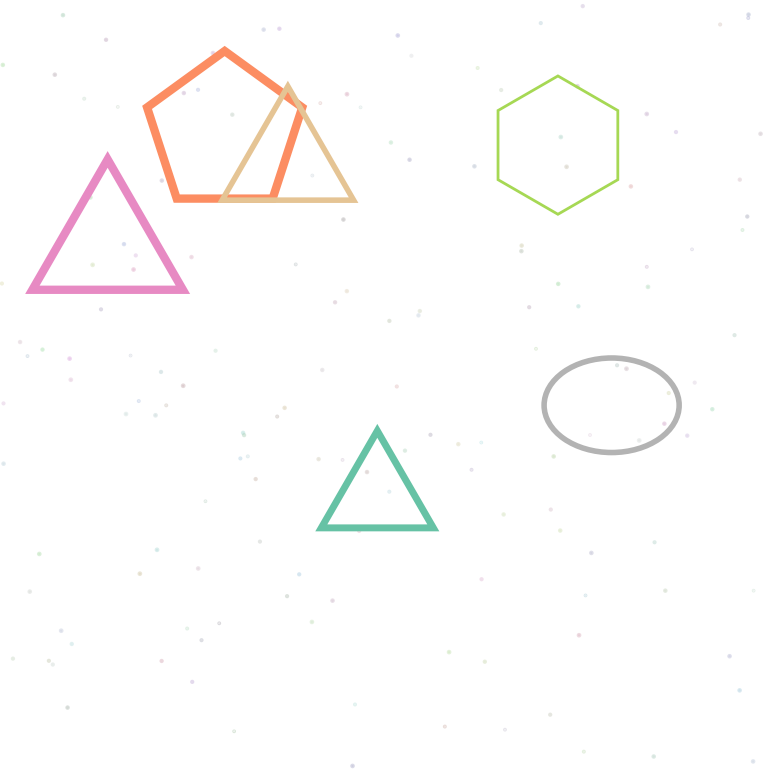[{"shape": "triangle", "thickness": 2.5, "radius": 0.42, "center": [0.49, 0.356]}, {"shape": "pentagon", "thickness": 3, "radius": 0.53, "center": [0.292, 0.828]}, {"shape": "triangle", "thickness": 3, "radius": 0.56, "center": [0.14, 0.68]}, {"shape": "hexagon", "thickness": 1, "radius": 0.45, "center": [0.725, 0.812]}, {"shape": "triangle", "thickness": 2, "radius": 0.49, "center": [0.374, 0.789]}, {"shape": "oval", "thickness": 2, "radius": 0.44, "center": [0.794, 0.474]}]